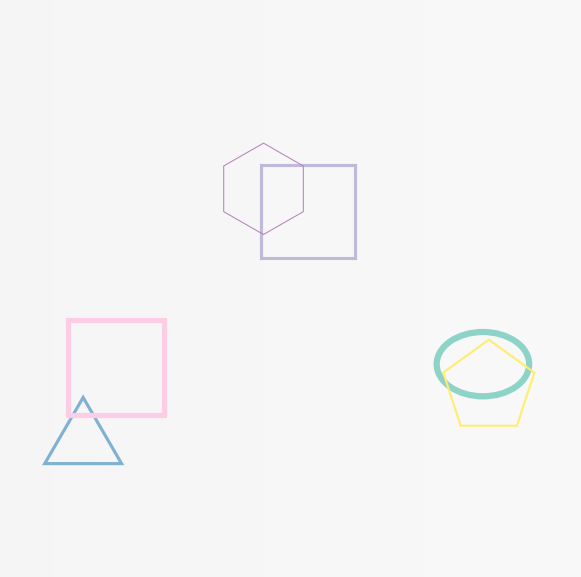[{"shape": "oval", "thickness": 3, "radius": 0.4, "center": [0.831, 0.369]}, {"shape": "square", "thickness": 1.5, "radius": 0.4, "center": [0.53, 0.633]}, {"shape": "triangle", "thickness": 1.5, "radius": 0.38, "center": [0.143, 0.235]}, {"shape": "square", "thickness": 2.5, "radius": 0.41, "center": [0.199, 0.362]}, {"shape": "hexagon", "thickness": 0.5, "radius": 0.4, "center": [0.453, 0.672]}, {"shape": "pentagon", "thickness": 1, "radius": 0.41, "center": [0.841, 0.329]}]